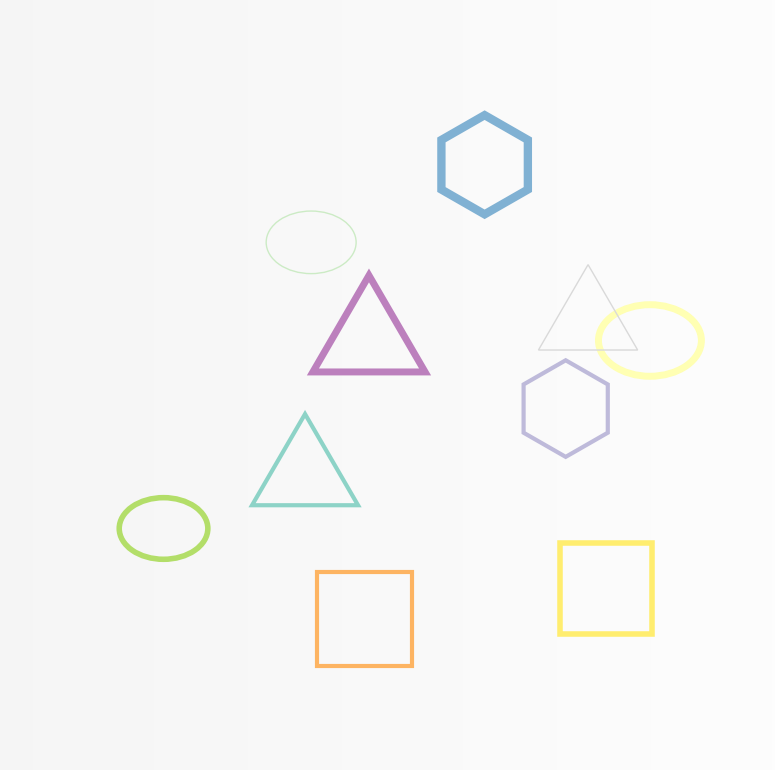[{"shape": "triangle", "thickness": 1.5, "radius": 0.39, "center": [0.394, 0.383]}, {"shape": "oval", "thickness": 2.5, "radius": 0.33, "center": [0.839, 0.558]}, {"shape": "hexagon", "thickness": 1.5, "radius": 0.31, "center": [0.73, 0.469]}, {"shape": "hexagon", "thickness": 3, "radius": 0.32, "center": [0.625, 0.786]}, {"shape": "square", "thickness": 1.5, "radius": 0.31, "center": [0.471, 0.196]}, {"shape": "oval", "thickness": 2, "radius": 0.29, "center": [0.211, 0.314]}, {"shape": "triangle", "thickness": 0.5, "radius": 0.37, "center": [0.759, 0.582]}, {"shape": "triangle", "thickness": 2.5, "radius": 0.42, "center": [0.476, 0.559]}, {"shape": "oval", "thickness": 0.5, "radius": 0.29, "center": [0.401, 0.685]}, {"shape": "square", "thickness": 2, "radius": 0.3, "center": [0.782, 0.235]}]